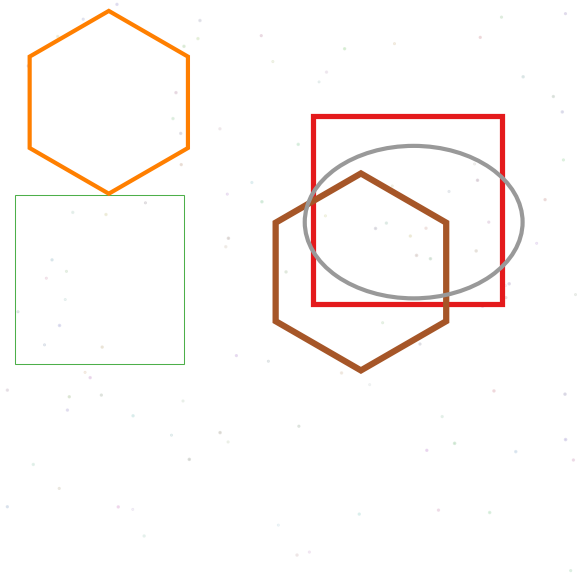[{"shape": "square", "thickness": 2.5, "radius": 0.82, "center": [0.706, 0.635]}, {"shape": "square", "thickness": 0.5, "radius": 0.73, "center": [0.172, 0.515]}, {"shape": "hexagon", "thickness": 2, "radius": 0.79, "center": [0.188, 0.822]}, {"shape": "hexagon", "thickness": 3, "radius": 0.85, "center": [0.625, 0.528]}, {"shape": "oval", "thickness": 2, "radius": 0.94, "center": [0.716, 0.615]}]